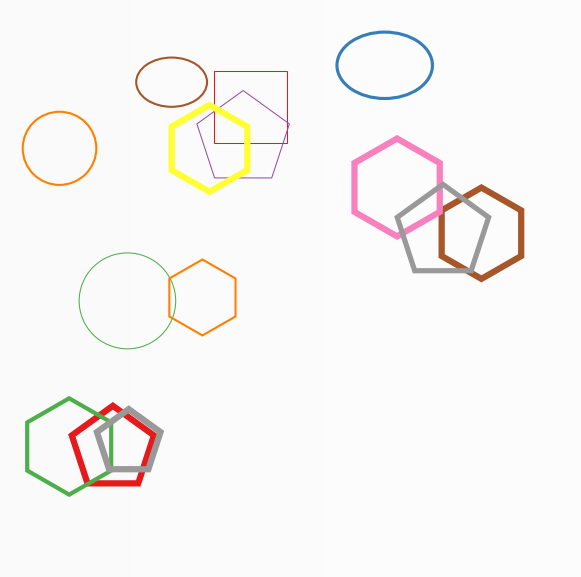[{"shape": "pentagon", "thickness": 3, "radius": 0.37, "center": [0.194, 0.222]}, {"shape": "square", "thickness": 0.5, "radius": 0.31, "center": [0.431, 0.814]}, {"shape": "oval", "thickness": 1.5, "radius": 0.41, "center": [0.662, 0.886]}, {"shape": "hexagon", "thickness": 2, "radius": 0.42, "center": [0.119, 0.226]}, {"shape": "circle", "thickness": 0.5, "radius": 0.42, "center": [0.219, 0.478]}, {"shape": "pentagon", "thickness": 0.5, "radius": 0.42, "center": [0.418, 0.759]}, {"shape": "hexagon", "thickness": 1, "radius": 0.33, "center": [0.348, 0.484]}, {"shape": "circle", "thickness": 1, "radius": 0.32, "center": [0.102, 0.742]}, {"shape": "hexagon", "thickness": 3, "radius": 0.38, "center": [0.36, 0.742]}, {"shape": "oval", "thickness": 1, "radius": 0.3, "center": [0.295, 0.857]}, {"shape": "hexagon", "thickness": 3, "radius": 0.4, "center": [0.828, 0.595]}, {"shape": "hexagon", "thickness": 3, "radius": 0.42, "center": [0.683, 0.675]}, {"shape": "pentagon", "thickness": 3, "radius": 0.29, "center": [0.221, 0.233]}, {"shape": "pentagon", "thickness": 2.5, "radius": 0.41, "center": [0.762, 0.597]}]